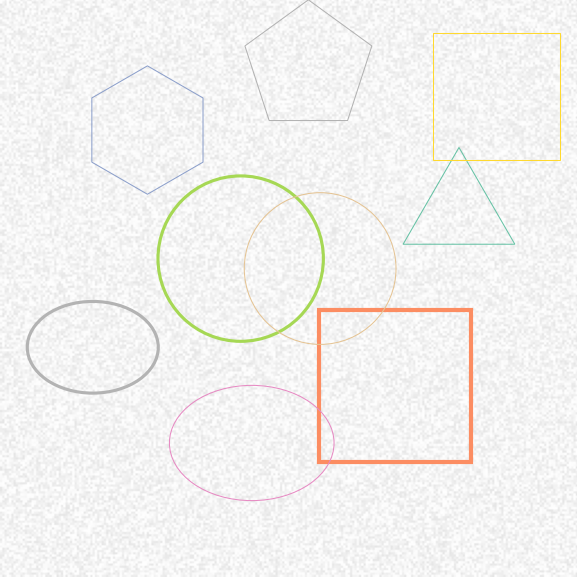[{"shape": "triangle", "thickness": 0.5, "radius": 0.56, "center": [0.795, 0.632]}, {"shape": "square", "thickness": 2, "radius": 0.66, "center": [0.683, 0.331]}, {"shape": "hexagon", "thickness": 0.5, "radius": 0.56, "center": [0.255, 0.774]}, {"shape": "oval", "thickness": 0.5, "radius": 0.71, "center": [0.436, 0.232]}, {"shape": "circle", "thickness": 1.5, "radius": 0.72, "center": [0.417, 0.551]}, {"shape": "square", "thickness": 0.5, "radius": 0.55, "center": [0.86, 0.832]}, {"shape": "circle", "thickness": 0.5, "radius": 0.66, "center": [0.554, 0.534]}, {"shape": "oval", "thickness": 1.5, "radius": 0.57, "center": [0.161, 0.398]}, {"shape": "pentagon", "thickness": 0.5, "radius": 0.58, "center": [0.534, 0.884]}]